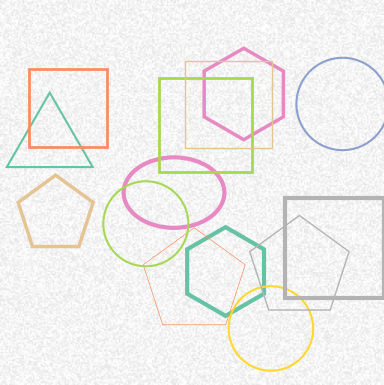[{"shape": "triangle", "thickness": 1.5, "radius": 0.64, "center": [0.129, 0.63]}, {"shape": "hexagon", "thickness": 3, "radius": 0.58, "center": [0.586, 0.295]}, {"shape": "pentagon", "thickness": 0.5, "radius": 0.7, "center": [0.504, 0.269]}, {"shape": "square", "thickness": 2, "radius": 0.51, "center": [0.176, 0.719]}, {"shape": "circle", "thickness": 1.5, "radius": 0.6, "center": [0.89, 0.73]}, {"shape": "hexagon", "thickness": 2.5, "radius": 0.59, "center": [0.633, 0.756]}, {"shape": "oval", "thickness": 3, "radius": 0.65, "center": [0.452, 0.5]}, {"shape": "square", "thickness": 2, "radius": 0.61, "center": [0.533, 0.675]}, {"shape": "circle", "thickness": 1.5, "radius": 0.55, "center": [0.379, 0.419]}, {"shape": "circle", "thickness": 1.5, "radius": 0.55, "center": [0.704, 0.147]}, {"shape": "pentagon", "thickness": 2.5, "radius": 0.51, "center": [0.145, 0.443]}, {"shape": "square", "thickness": 1, "radius": 0.57, "center": [0.594, 0.728]}, {"shape": "pentagon", "thickness": 1, "radius": 0.68, "center": [0.778, 0.305]}, {"shape": "square", "thickness": 3, "radius": 0.65, "center": [0.869, 0.355]}]